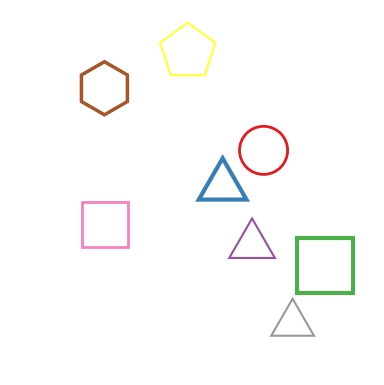[{"shape": "circle", "thickness": 2, "radius": 0.31, "center": [0.685, 0.609]}, {"shape": "triangle", "thickness": 3, "radius": 0.36, "center": [0.578, 0.517]}, {"shape": "square", "thickness": 3, "radius": 0.36, "center": [0.844, 0.31]}, {"shape": "triangle", "thickness": 1.5, "radius": 0.34, "center": [0.655, 0.364]}, {"shape": "pentagon", "thickness": 1.5, "radius": 0.38, "center": [0.488, 0.866]}, {"shape": "hexagon", "thickness": 2.5, "radius": 0.34, "center": [0.271, 0.771]}, {"shape": "square", "thickness": 2, "radius": 0.29, "center": [0.273, 0.417]}, {"shape": "triangle", "thickness": 1.5, "radius": 0.32, "center": [0.76, 0.16]}]